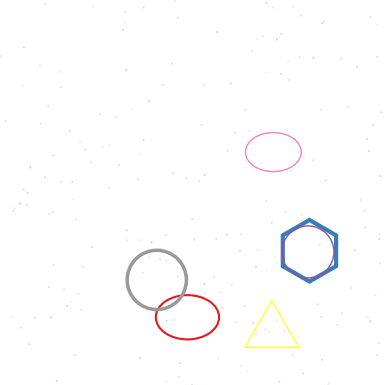[{"shape": "oval", "thickness": 1.5, "radius": 0.41, "center": [0.487, 0.176]}, {"shape": "hexagon", "thickness": 3, "radius": 0.4, "center": [0.804, 0.349]}, {"shape": "circle", "thickness": 1, "radius": 0.34, "center": [0.8, 0.346]}, {"shape": "triangle", "thickness": 1, "radius": 0.4, "center": [0.706, 0.138]}, {"shape": "oval", "thickness": 1, "radius": 0.36, "center": [0.71, 0.605]}, {"shape": "circle", "thickness": 2.5, "radius": 0.38, "center": [0.407, 0.273]}]